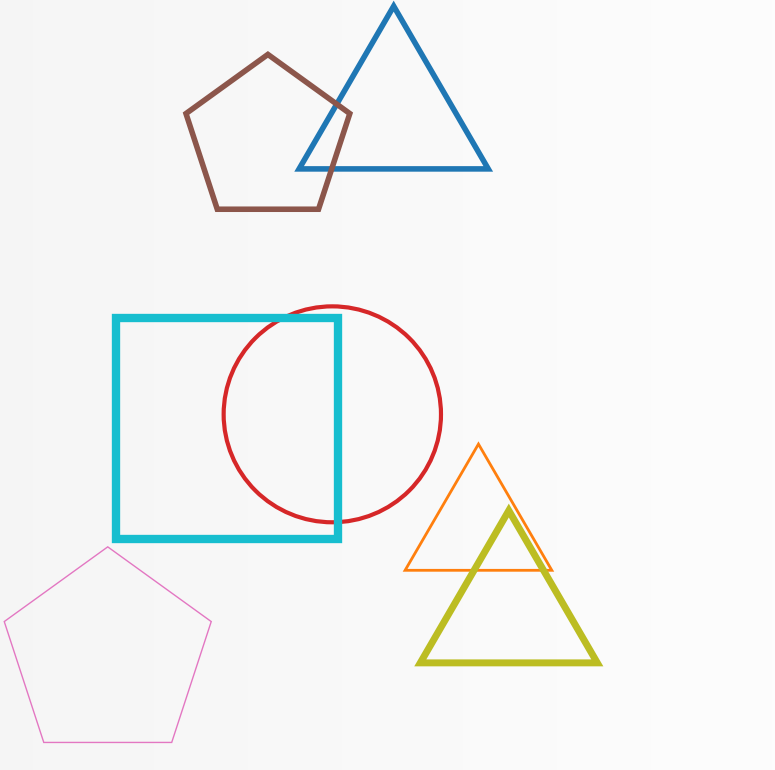[{"shape": "triangle", "thickness": 2, "radius": 0.7, "center": [0.508, 0.851]}, {"shape": "triangle", "thickness": 1, "radius": 0.55, "center": [0.617, 0.314]}, {"shape": "circle", "thickness": 1.5, "radius": 0.7, "center": [0.429, 0.462]}, {"shape": "pentagon", "thickness": 2, "radius": 0.56, "center": [0.346, 0.818]}, {"shape": "pentagon", "thickness": 0.5, "radius": 0.7, "center": [0.139, 0.149]}, {"shape": "triangle", "thickness": 2.5, "radius": 0.66, "center": [0.657, 0.205]}, {"shape": "square", "thickness": 3, "radius": 0.72, "center": [0.293, 0.443]}]